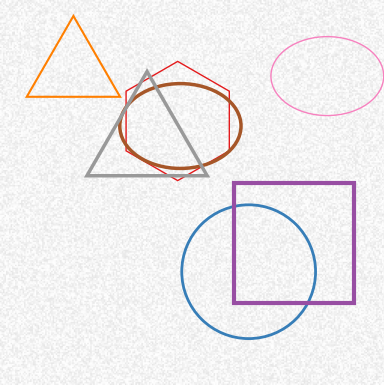[{"shape": "hexagon", "thickness": 1, "radius": 0.77, "center": [0.462, 0.686]}, {"shape": "circle", "thickness": 2, "radius": 0.87, "center": [0.646, 0.294]}, {"shape": "square", "thickness": 3, "radius": 0.78, "center": [0.764, 0.369]}, {"shape": "triangle", "thickness": 1.5, "radius": 0.7, "center": [0.191, 0.819]}, {"shape": "oval", "thickness": 2.5, "radius": 0.79, "center": [0.469, 0.673]}, {"shape": "oval", "thickness": 1, "radius": 0.73, "center": [0.85, 0.802]}, {"shape": "triangle", "thickness": 2.5, "radius": 0.9, "center": [0.382, 0.634]}]